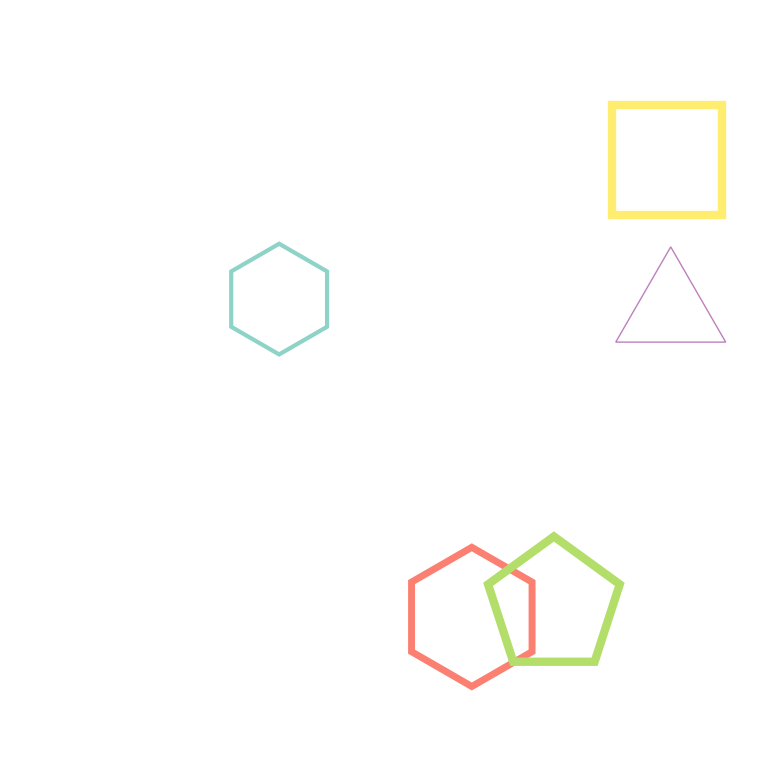[{"shape": "hexagon", "thickness": 1.5, "radius": 0.36, "center": [0.363, 0.612]}, {"shape": "hexagon", "thickness": 2.5, "radius": 0.45, "center": [0.613, 0.199]}, {"shape": "pentagon", "thickness": 3, "radius": 0.45, "center": [0.719, 0.213]}, {"shape": "triangle", "thickness": 0.5, "radius": 0.41, "center": [0.871, 0.597]}, {"shape": "square", "thickness": 3, "radius": 0.36, "center": [0.866, 0.792]}]